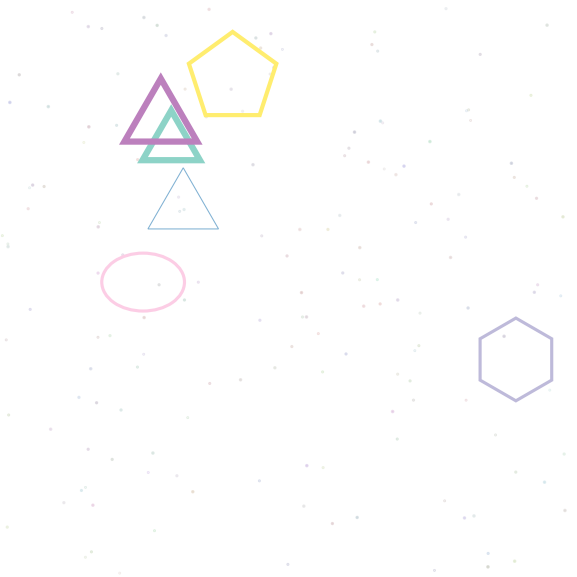[{"shape": "triangle", "thickness": 3, "radius": 0.29, "center": [0.296, 0.75]}, {"shape": "hexagon", "thickness": 1.5, "radius": 0.36, "center": [0.893, 0.377]}, {"shape": "triangle", "thickness": 0.5, "radius": 0.35, "center": [0.317, 0.638]}, {"shape": "oval", "thickness": 1.5, "radius": 0.36, "center": [0.248, 0.511]}, {"shape": "triangle", "thickness": 3, "radius": 0.36, "center": [0.278, 0.79]}, {"shape": "pentagon", "thickness": 2, "radius": 0.4, "center": [0.403, 0.864]}]